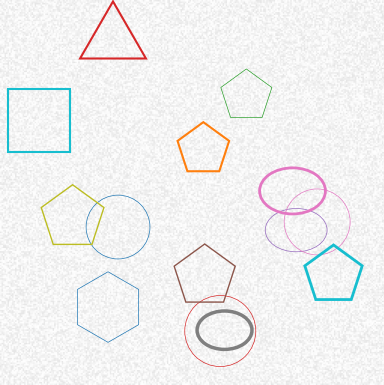[{"shape": "hexagon", "thickness": 0.5, "radius": 0.46, "center": [0.281, 0.202]}, {"shape": "circle", "thickness": 0.5, "radius": 0.41, "center": [0.307, 0.41]}, {"shape": "pentagon", "thickness": 1.5, "radius": 0.35, "center": [0.528, 0.612]}, {"shape": "pentagon", "thickness": 0.5, "radius": 0.35, "center": [0.64, 0.751]}, {"shape": "circle", "thickness": 0.5, "radius": 0.46, "center": [0.572, 0.14]}, {"shape": "triangle", "thickness": 1.5, "radius": 0.49, "center": [0.294, 0.897]}, {"shape": "oval", "thickness": 0.5, "radius": 0.4, "center": [0.769, 0.402]}, {"shape": "pentagon", "thickness": 1, "radius": 0.42, "center": [0.532, 0.283]}, {"shape": "oval", "thickness": 2, "radius": 0.43, "center": [0.76, 0.504]}, {"shape": "circle", "thickness": 0.5, "radius": 0.43, "center": [0.824, 0.424]}, {"shape": "oval", "thickness": 2.5, "radius": 0.36, "center": [0.583, 0.142]}, {"shape": "pentagon", "thickness": 1, "radius": 0.43, "center": [0.189, 0.434]}, {"shape": "square", "thickness": 1.5, "radius": 0.41, "center": [0.101, 0.687]}, {"shape": "pentagon", "thickness": 2, "radius": 0.39, "center": [0.866, 0.285]}]